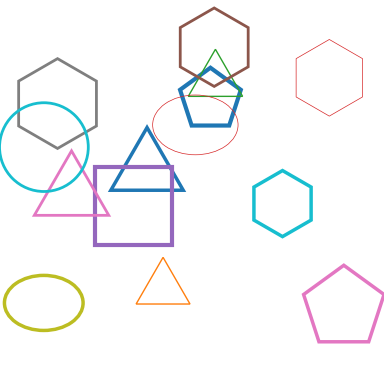[{"shape": "triangle", "thickness": 2.5, "radius": 0.54, "center": [0.382, 0.56]}, {"shape": "pentagon", "thickness": 3, "radius": 0.41, "center": [0.547, 0.741]}, {"shape": "triangle", "thickness": 1, "radius": 0.4, "center": [0.424, 0.251]}, {"shape": "triangle", "thickness": 1, "radius": 0.41, "center": [0.56, 0.79]}, {"shape": "oval", "thickness": 0.5, "radius": 0.55, "center": [0.507, 0.676]}, {"shape": "hexagon", "thickness": 0.5, "radius": 0.5, "center": [0.855, 0.798]}, {"shape": "square", "thickness": 3, "radius": 0.5, "center": [0.347, 0.465]}, {"shape": "hexagon", "thickness": 2, "radius": 0.51, "center": [0.556, 0.877]}, {"shape": "triangle", "thickness": 2, "radius": 0.56, "center": [0.186, 0.497]}, {"shape": "pentagon", "thickness": 2.5, "radius": 0.55, "center": [0.893, 0.201]}, {"shape": "hexagon", "thickness": 2, "radius": 0.58, "center": [0.149, 0.731]}, {"shape": "oval", "thickness": 2.5, "radius": 0.51, "center": [0.114, 0.213]}, {"shape": "hexagon", "thickness": 2.5, "radius": 0.43, "center": [0.734, 0.471]}, {"shape": "circle", "thickness": 2, "radius": 0.58, "center": [0.114, 0.618]}]